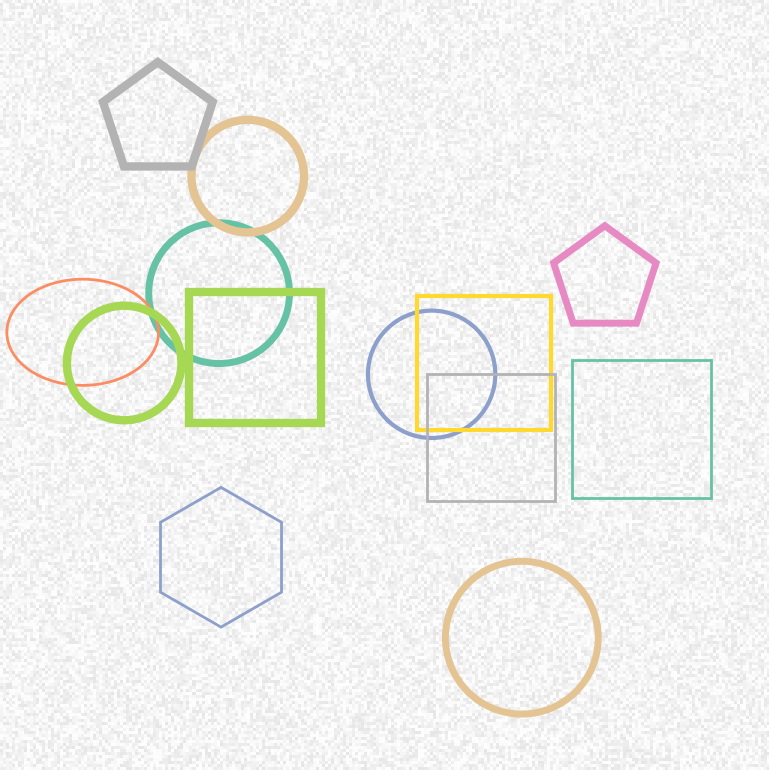[{"shape": "circle", "thickness": 2.5, "radius": 0.46, "center": [0.285, 0.619]}, {"shape": "square", "thickness": 1, "radius": 0.45, "center": [0.833, 0.443]}, {"shape": "oval", "thickness": 1, "radius": 0.49, "center": [0.107, 0.568]}, {"shape": "circle", "thickness": 1.5, "radius": 0.41, "center": [0.561, 0.514]}, {"shape": "hexagon", "thickness": 1, "radius": 0.45, "center": [0.287, 0.276]}, {"shape": "pentagon", "thickness": 2.5, "radius": 0.35, "center": [0.786, 0.637]}, {"shape": "square", "thickness": 3, "radius": 0.43, "center": [0.331, 0.536]}, {"shape": "circle", "thickness": 3, "radius": 0.37, "center": [0.161, 0.529]}, {"shape": "square", "thickness": 1.5, "radius": 0.44, "center": [0.629, 0.528]}, {"shape": "circle", "thickness": 2.5, "radius": 0.5, "center": [0.678, 0.172]}, {"shape": "circle", "thickness": 3, "radius": 0.37, "center": [0.322, 0.771]}, {"shape": "square", "thickness": 1, "radius": 0.41, "center": [0.638, 0.432]}, {"shape": "pentagon", "thickness": 3, "radius": 0.37, "center": [0.205, 0.844]}]